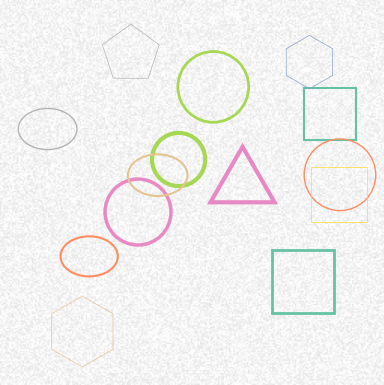[{"shape": "square", "thickness": 2, "radius": 0.41, "center": [0.787, 0.269]}, {"shape": "square", "thickness": 1.5, "radius": 0.34, "center": [0.857, 0.703]}, {"shape": "oval", "thickness": 1.5, "radius": 0.37, "center": [0.232, 0.334]}, {"shape": "circle", "thickness": 1, "radius": 0.46, "center": [0.883, 0.546]}, {"shape": "hexagon", "thickness": 0.5, "radius": 0.35, "center": [0.804, 0.839]}, {"shape": "circle", "thickness": 2.5, "radius": 0.43, "center": [0.358, 0.449]}, {"shape": "triangle", "thickness": 3, "radius": 0.48, "center": [0.63, 0.523]}, {"shape": "circle", "thickness": 2, "radius": 0.46, "center": [0.554, 0.774]}, {"shape": "circle", "thickness": 3, "radius": 0.35, "center": [0.464, 0.586]}, {"shape": "square", "thickness": 0.5, "radius": 0.36, "center": [0.881, 0.494]}, {"shape": "hexagon", "thickness": 0.5, "radius": 0.46, "center": [0.214, 0.139]}, {"shape": "oval", "thickness": 1.5, "radius": 0.39, "center": [0.41, 0.545]}, {"shape": "pentagon", "thickness": 0.5, "radius": 0.39, "center": [0.34, 0.86]}, {"shape": "oval", "thickness": 1, "radius": 0.38, "center": [0.124, 0.665]}]